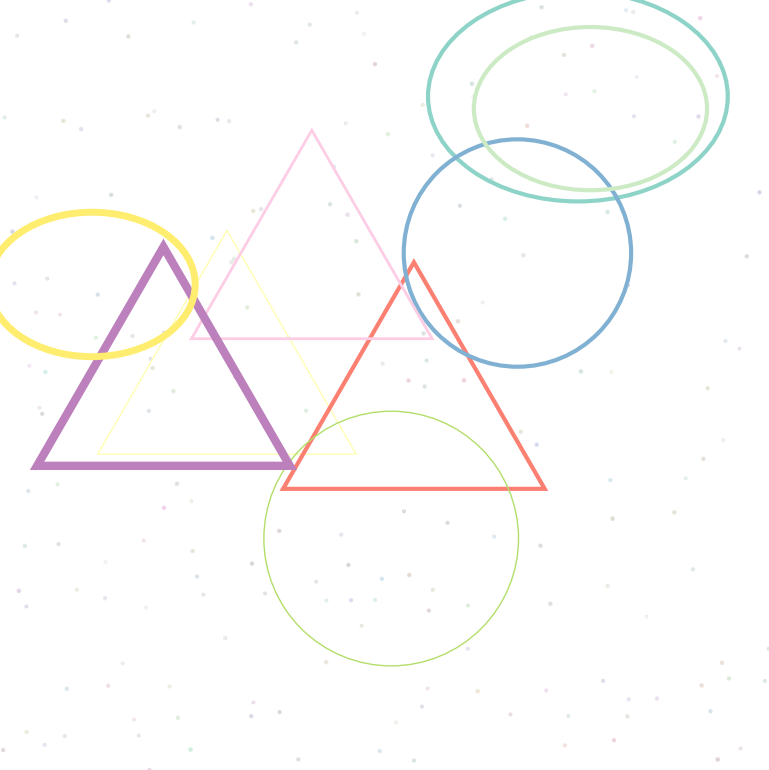[{"shape": "oval", "thickness": 1.5, "radius": 0.97, "center": [0.751, 0.875]}, {"shape": "triangle", "thickness": 0.5, "radius": 0.97, "center": [0.295, 0.507]}, {"shape": "triangle", "thickness": 1.5, "radius": 0.98, "center": [0.538, 0.463]}, {"shape": "circle", "thickness": 1.5, "radius": 0.74, "center": [0.672, 0.671]}, {"shape": "circle", "thickness": 0.5, "radius": 0.83, "center": [0.508, 0.301]}, {"shape": "triangle", "thickness": 1, "radius": 0.9, "center": [0.405, 0.65]}, {"shape": "triangle", "thickness": 3, "radius": 0.95, "center": [0.212, 0.49]}, {"shape": "oval", "thickness": 1.5, "radius": 0.76, "center": [0.767, 0.859]}, {"shape": "oval", "thickness": 2.5, "radius": 0.67, "center": [0.12, 0.631]}]